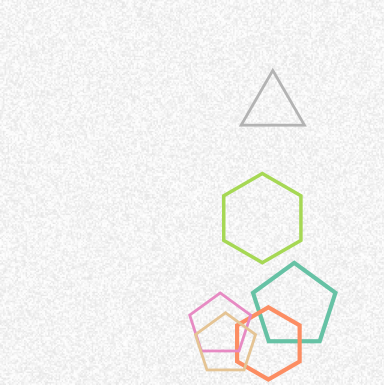[{"shape": "pentagon", "thickness": 3, "radius": 0.56, "center": [0.764, 0.205]}, {"shape": "hexagon", "thickness": 3, "radius": 0.47, "center": [0.697, 0.108]}, {"shape": "pentagon", "thickness": 2, "radius": 0.42, "center": [0.572, 0.156]}, {"shape": "hexagon", "thickness": 2.5, "radius": 0.58, "center": [0.681, 0.434]}, {"shape": "pentagon", "thickness": 2, "radius": 0.41, "center": [0.586, 0.106]}, {"shape": "triangle", "thickness": 2, "radius": 0.47, "center": [0.709, 0.722]}]